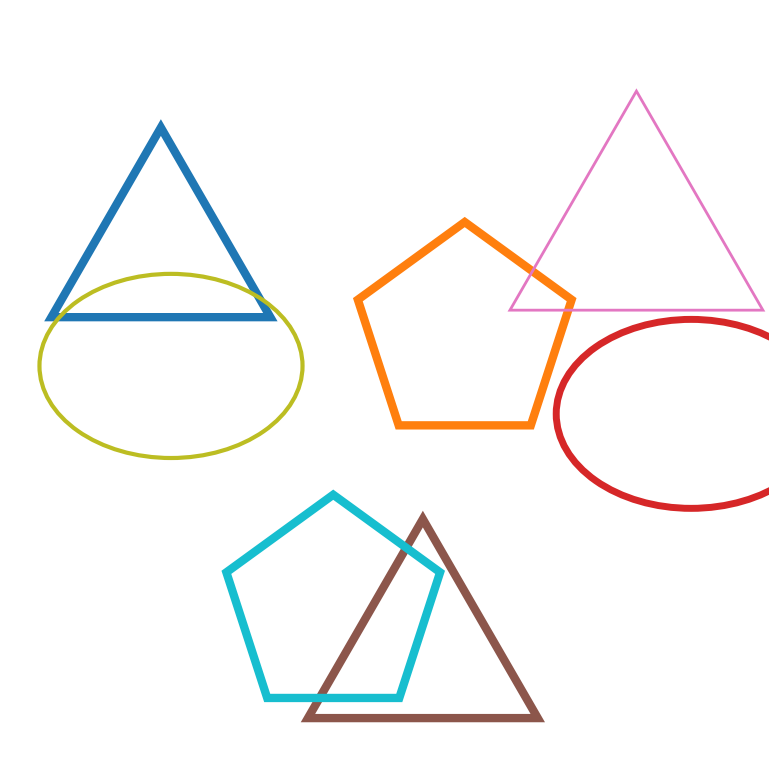[{"shape": "triangle", "thickness": 3, "radius": 0.82, "center": [0.209, 0.67]}, {"shape": "pentagon", "thickness": 3, "radius": 0.73, "center": [0.604, 0.566]}, {"shape": "oval", "thickness": 2.5, "radius": 0.88, "center": [0.898, 0.463]}, {"shape": "triangle", "thickness": 3, "radius": 0.86, "center": [0.549, 0.154]}, {"shape": "triangle", "thickness": 1, "radius": 0.95, "center": [0.827, 0.692]}, {"shape": "oval", "thickness": 1.5, "radius": 0.85, "center": [0.222, 0.525]}, {"shape": "pentagon", "thickness": 3, "radius": 0.73, "center": [0.433, 0.212]}]